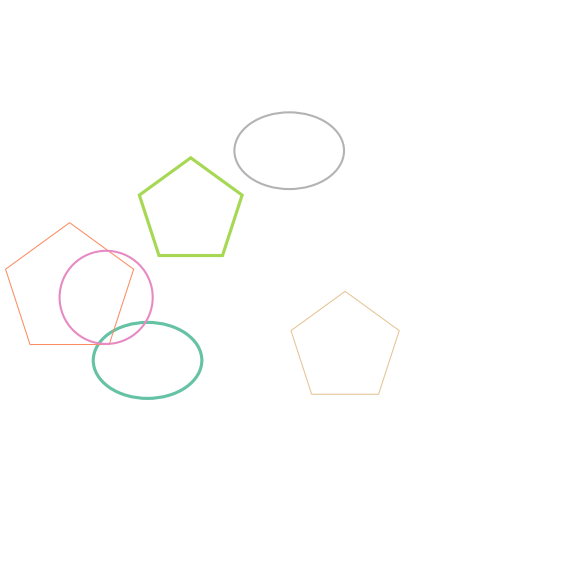[{"shape": "oval", "thickness": 1.5, "radius": 0.47, "center": [0.255, 0.375]}, {"shape": "pentagon", "thickness": 0.5, "radius": 0.58, "center": [0.121, 0.497]}, {"shape": "circle", "thickness": 1, "radius": 0.4, "center": [0.184, 0.484]}, {"shape": "pentagon", "thickness": 1.5, "radius": 0.47, "center": [0.33, 0.632]}, {"shape": "pentagon", "thickness": 0.5, "radius": 0.49, "center": [0.598, 0.396]}, {"shape": "oval", "thickness": 1, "radius": 0.47, "center": [0.501, 0.738]}]